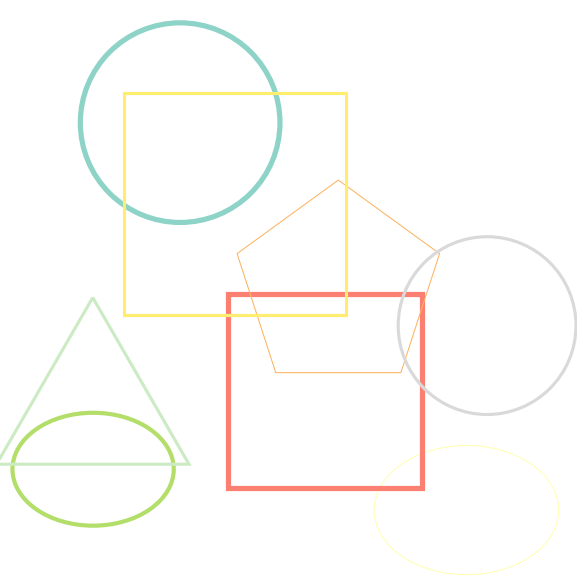[{"shape": "circle", "thickness": 2.5, "radius": 0.86, "center": [0.312, 0.787]}, {"shape": "oval", "thickness": 0.5, "radius": 0.8, "center": [0.808, 0.116]}, {"shape": "square", "thickness": 2.5, "radius": 0.84, "center": [0.563, 0.323]}, {"shape": "pentagon", "thickness": 0.5, "radius": 0.92, "center": [0.586, 0.503]}, {"shape": "oval", "thickness": 2, "radius": 0.7, "center": [0.161, 0.187]}, {"shape": "circle", "thickness": 1.5, "radius": 0.77, "center": [0.843, 0.435]}, {"shape": "triangle", "thickness": 1.5, "radius": 0.96, "center": [0.161, 0.291]}, {"shape": "square", "thickness": 1.5, "radius": 0.96, "center": [0.406, 0.645]}]